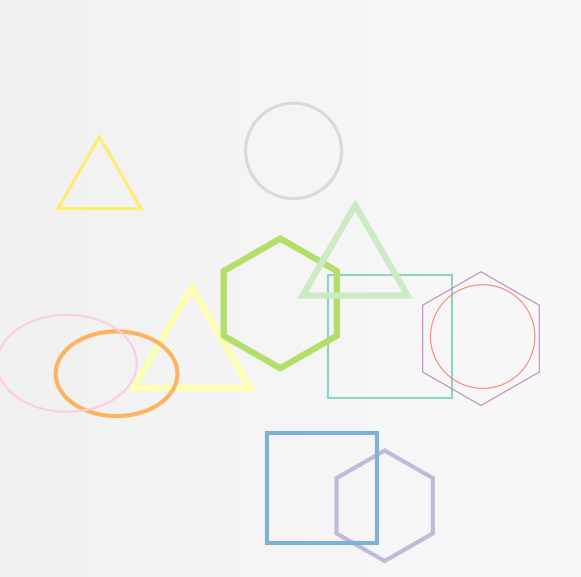[{"shape": "square", "thickness": 1, "radius": 0.54, "center": [0.671, 0.416]}, {"shape": "triangle", "thickness": 3, "radius": 0.58, "center": [0.33, 0.385]}, {"shape": "hexagon", "thickness": 2, "radius": 0.48, "center": [0.662, 0.123]}, {"shape": "circle", "thickness": 0.5, "radius": 0.45, "center": [0.83, 0.416]}, {"shape": "square", "thickness": 2, "radius": 0.47, "center": [0.554, 0.154]}, {"shape": "oval", "thickness": 2, "radius": 0.52, "center": [0.201, 0.352]}, {"shape": "hexagon", "thickness": 3, "radius": 0.56, "center": [0.482, 0.474]}, {"shape": "oval", "thickness": 1, "radius": 0.6, "center": [0.115, 0.37]}, {"shape": "circle", "thickness": 1.5, "radius": 0.41, "center": [0.505, 0.738]}, {"shape": "hexagon", "thickness": 0.5, "radius": 0.58, "center": [0.827, 0.413]}, {"shape": "triangle", "thickness": 3, "radius": 0.52, "center": [0.611, 0.54]}, {"shape": "triangle", "thickness": 1.5, "radius": 0.41, "center": [0.171, 0.679]}]